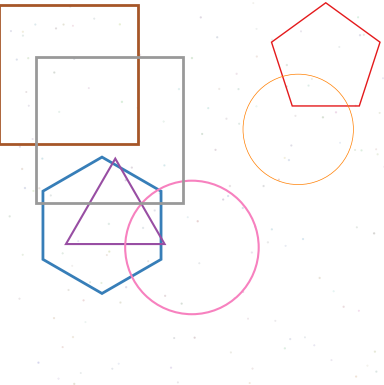[{"shape": "pentagon", "thickness": 1, "radius": 0.74, "center": [0.846, 0.845]}, {"shape": "hexagon", "thickness": 2, "radius": 0.89, "center": [0.265, 0.415]}, {"shape": "triangle", "thickness": 1.5, "radius": 0.74, "center": [0.299, 0.44]}, {"shape": "circle", "thickness": 0.5, "radius": 0.72, "center": [0.775, 0.664]}, {"shape": "square", "thickness": 2, "radius": 0.9, "center": [0.179, 0.807]}, {"shape": "circle", "thickness": 1.5, "radius": 0.87, "center": [0.499, 0.357]}, {"shape": "square", "thickness": 2, "radius": 0.95, "center": [0.284, 0.662]}]